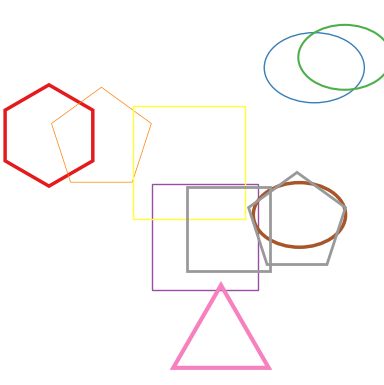[{"shape": "hexagon", "thickness": 2.5, "radius": 0.66, "center": [0.127, 0.648]}, {"shape": "oval", "thickness": 1, "radius": 0.65, "center": [0.816, 0.824]}, {"shape": "oval", "thickness": 1.5, "radius": 0.6, "center": [0.895, 0.851]}, {"shape": "square", "thickness": 1, "radius": 0.69, "center": [0.533, 0.385]}, {"shape": "pentagon", "thickness": 0.5, "radius": 0.68, "center": [0.263, 0.637]}, {"shape": "square", "thickness": 1, "radius": 0.73, "center": [0.49, 0.578]}, {"shape": "oval", "thickness": 2.5, "radius": 0.6, "center": [0.778, 0.442]}, {"shape": "triangle", "thickness": 3, "radius": 0.72, "center": [0.574, 0.116]}, {"shape": "pentagon", "thickness": 2, "radius": 0.66, "center": [0.771, 0.42]}, {"shape": "square", "thickness": 2, "radius": 0.54, "center": [0.594, 0.404]}]